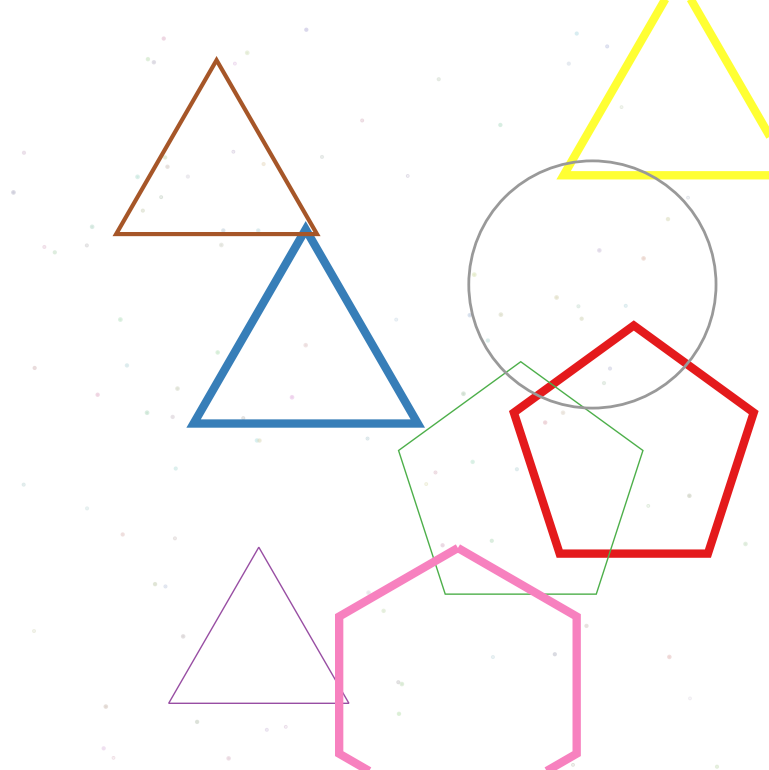[{"shape": "pentagon", "thickness": 3, "radius": 0.82, "center": [0.823, 0.414]}, {"shape": "triangle", "thickness": 3, "radius": 0.84, "center": [0.397, 0.534]}, {"shape": "pentagon", "thickness": 0.5, "radius": 0.83, "center": [0.676, 0.363]}, {"shape": "triangle", "thickness": 0.5, "radius": 0.68, "center": [0.336, 0.154]}, {"shape": "triangle", "thickness": 3, "radius": 0.86, "center": [0.88, 0.858]}, {"shape": "triangle", "thickness": 1.5, "radius": 0.75, "center": [0.281, 0.771]}, {"shape": "hexagon", "thickness": 3, "radius": 0.89, "center": [0.595, 0.11]}, {"shape": "circle", "thickness": 1, "radius": 0.8, "center": [0.769, 0.631]}]